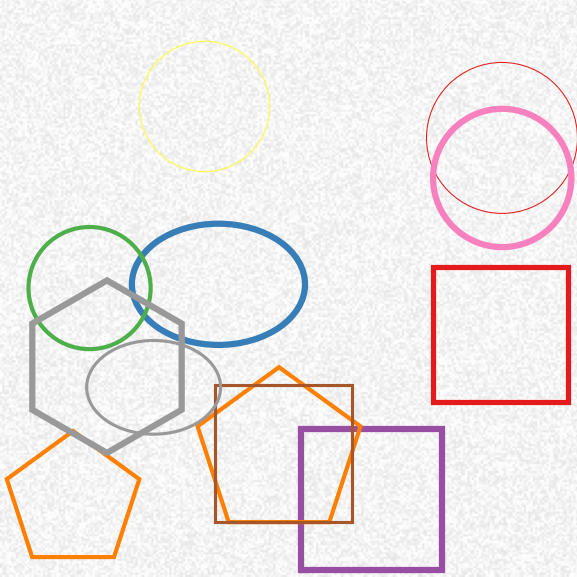[{"shape": "square", "thickness": 2.5, "radius": 0.59, "center": [0.866, 0.419]}, {"shape": "circle", "thickness": 0.5, "radius": 0.65, "center": [0.869, 0.76]}, {"shape": "oval", "thickness": 3, "radius": 0.75, "center": [0.378, 0.507]}, {"shape": "circle", "thickness": 2, "radius": 0.53, "center": [0.155, 0.5]}, {"shape": "square", "thickness": 3, "radius": 0.61, "center": [0.643, 0.135]}, {"shape": "pentagon", "thickness": 2, "radius": 0.6, "center": [0.127, 0.132]}, {"shape": "pentagon", "thickness": 2, "radius": 0.74, "center": [0.483, 0.215]}, {"shape": "circle", "thickness": 0.5, "radius": 0.56, "center": [0.354, 0.815]}, {"shape": "square", "thickness": 1.5, "radius": 0.59, "center": [0.491, 0.213]}, {"shape": "circle", "thickness": 3, "radius": 0.6, "center": [0.87, 0.691]}, {"shape": "oval", "thickness": 1.5, "radius": 0.58, "center": [0.266, 0.328]}, {"shape": "hexagon", "thickness": 3, "radius": 0.75, "center": [0.185, 0.364]}]